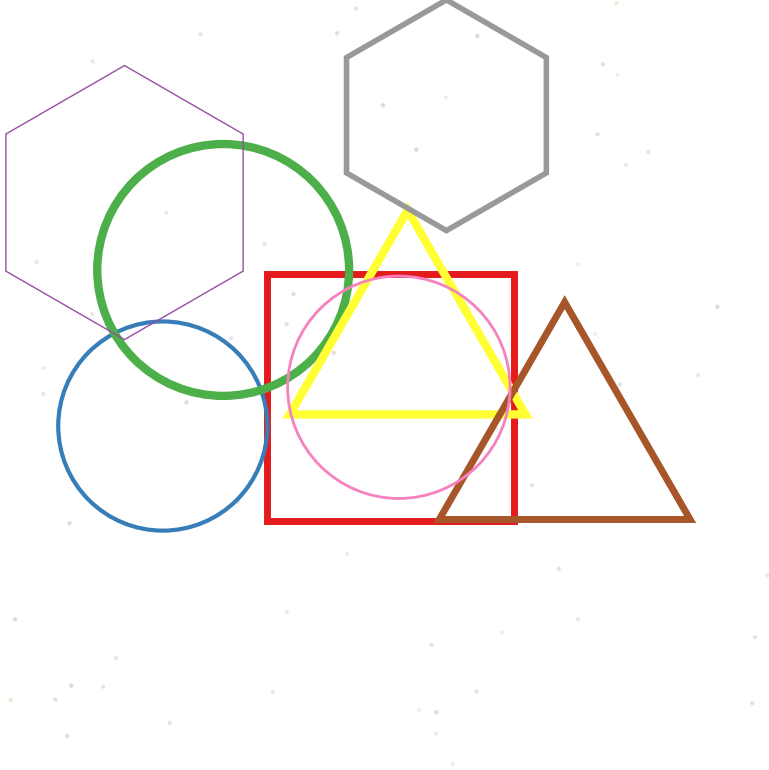[{"shape": "square", "thickness": 2.5, "radius": 0.8, "center": [0.507, 0.484]}, {"shape": "circle", "thickness": 1.5, "radius": 0.68, "center": [0.211, 0.447]}, {"shape": "circle", "thickness": 3, "radius": 0.82, "center": [0.29, 0.649]}, {"shape": "hexagon", "thickness": 0.5, "radius": 0.89, "center": [0.162, 0.737]}, {"shape": "triangle", "thickness": 3, "radius": 0.88, "center": [0.529, 0.55]}, {"shape": "triangle", "thickness": 2.5, "radius": 0.94, "center": [0.733, 0.419]}, {"shape": "circle", "thickness": 1, "radius": 0.72, "center": [0.518, 0.497]}, {"shape": "hexagon", "thickness": 2, "radius": 0.75, "center": [0.58, 0.85]}]